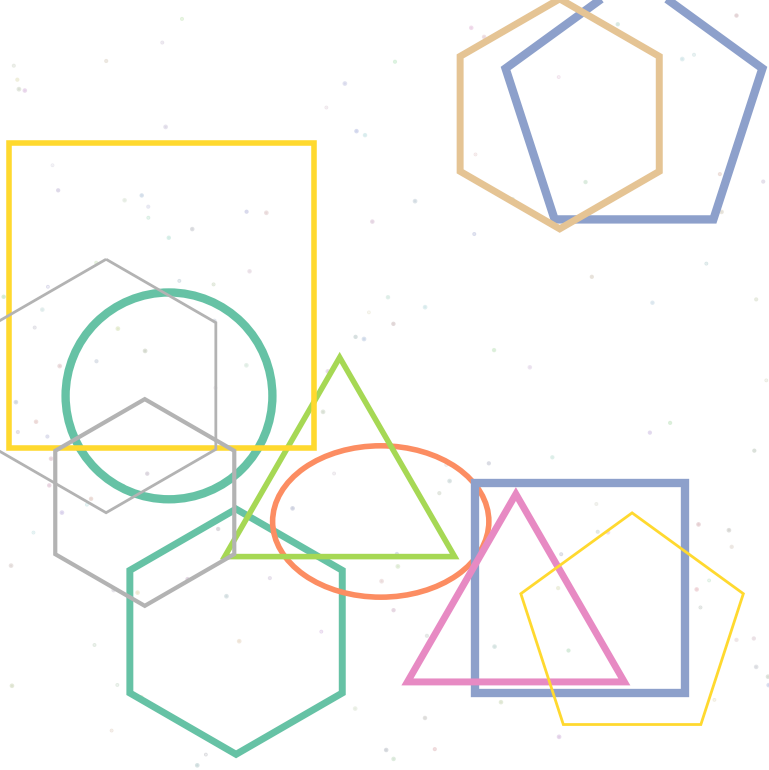[{"shape": "circle", "thickness": 3, "radius": 0.67, "center": [0.219, 0.486]}, {"shape": "hexagon", "thickness": 2.5, "radius": 0.8, "center": [0.307, 0.18]}, {"shape": "oval", "thickness": 2, "radius": 0.7, "center": [0.494, 0.323]}, {"shape": "pentagon", "thickness": 3, "radius": 0.88, "center": [0.823, 0.857]}, {"shape": "square", "thickness": 3, "radius": 0.68, "center": [0.753, 0.236]}, {"shape": "triangle", "thickness": 2.5, "radius": 0.81, "center": [0.67, 0.196]}, {"shape": "triangle", "thickness": 2, "radius": 0.86, "center": [0.441, 0.363]}, {"shape": "pentagon", "thickness": 1, "radius": 0.76, "center": [0.821, 0.182]}, {"shape": "square", "thickness": 2, "radius": 0.99, "center": [0.21, 0.616]}, {"shape": "hexagon", "thickness": 2.5, "radius": 0.75, "center": [0.727, 0.852]}, {"shape": "hexagon", "thickness": 1.5, "radius": 0.67, "center": [0.188, 0.347]}, {"shape": "hexagon", "thickness": 1, "radius": 0.82, "center": [0.138, 0.499]}]